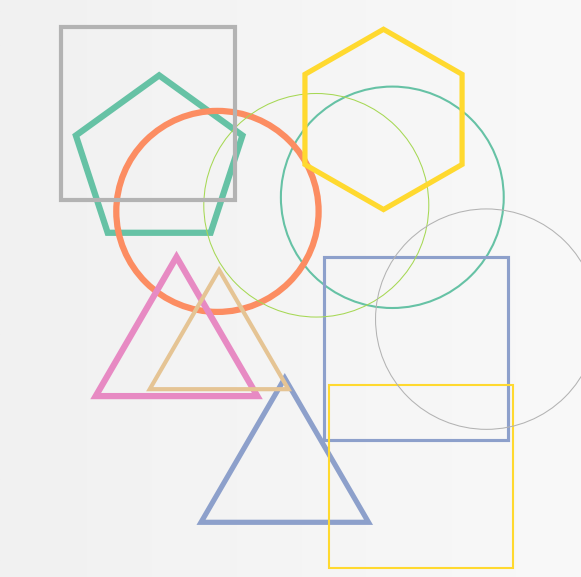[{"shape": "pentagon", "thickness": 3, "radius": 0.75, "center": [0.274, 0.718]}, {"shape": "circle", "thickness": 1, "radius": 0.96, "center": [0.675, 0.657]}, {"shape": "circle", "thickness": 3, "radius": 0.87, "center": [0.374, 0.633]}, {"shape": "square", "thickness": 1.5, "radius": 0.79, "center": [0.716, 0.396]}, {"shape": "triangle", "thickness": 2.5, "radius": 0.83, "center": [0.49, 0.178]}, {"shape": "triangle", "thickness": 3, "radius": 0.8, "center": [0.304, 0.394]}, {"shape": "circle", "thickness": 0.5, "radius": 0.97, "center": [0.544, 0.644]}, {"shape": "square", "thickness": 1, "radius": 0.79, "center": [0.724, 0.174]}, {"shape": "hexagon", "thickness": 2.5, "radius": 0.78, "center": [0.66, 0.792]}, {"shape": "triangle", "thickness": 2, "radius": 0.69, "center": [0.377, 0.394]}, {"shape": "circle", "thickness": 0.5, "radius": 0.95, "center": [0.837, 0.447]}, {"shape": "square", "thickness": 2, "radius": 0.75, "center": [0.255, 0.802]}]